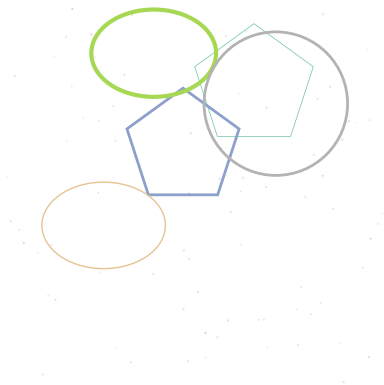[{"shape": "pentagon", "thickness": 0.5, "radius": 0.81, "center": [0.66, 0.777]}, {"shape": "pentagon", "thickness": 2, "radius": 0.77, "center": [0.475, 0.618]}, {"shape": "oval", "thickness": 3, "radius": 0.81, "center": [0.399, 0.862]}, {"shape": "oval", "thickness": 1, "radius": 0.8, "center": [0.269, 0.415]}, {"shape": "circle", "thickness": 2, "radius": 0.93, "center": [0.716, 0.731]}]